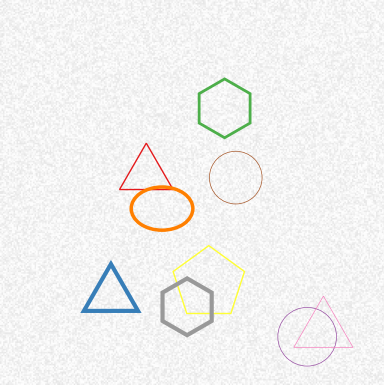[{"shape": "triangle", "thickness": 1, "radius": 0.4, "center": [0.38, 0.548]}, {"shape": "triangle", "thickness": 3, "radius": 0.41, "center": [0.288, 0.233]}, {"shape": "hexagon", "thickness": 2, "radius": 0.38, "center": [0.583, 0.719]}, {"shape": "circle", "thickness": 0.5, "radius": 0.38, "center": [0.798, 0.125]}, {"shape": "oval", "thickness": 2.5, "radius": 0.4, "center": [0.421, 0.458]}, {"shape": "pentagon", "thickness": 1, "radius": 0.49, "center": [0.542, 0.265]}, {"shape": "circle", "thickness": 0.5, "radius": 0.34, "center": [0.612, 0.539]}, {"shape": "triangle", "thickness": 0.5, "radius": 0.44, "center": [0.84, 0.142]}, {"shape": "hexagon", "thickness": 3, "radius": 0.37, "center": [0.486, 0.203]}]